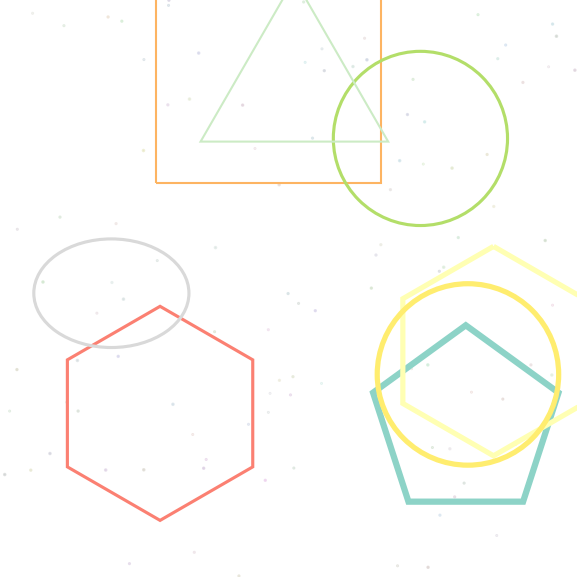[{"shape": "pentagon", "thickness": 3, "radius": 0.84, "center": [0.807, 0.267]}, {"shape": "hexagon", "thickness": 2.5, "radius": 0.91, "center": [0.855, 0.391]}, {"shape": "hexagon", "thickness": 1.5, "radius": 0.93, "center": [0.277, 0.283]}, {"shape": "square", "thickness": 1, "radius": 0.97, "center": [0.465, 0.876]}, {"shape": "circle", "thickness": 1.5, "radius": 0.75, "center": [0.728, 0.759]}, {"shape": "oval", "thickness": 1.5, "radius": 0.67, "center": [0.193, 0.491]}, {"shape": "triangle", "thickness": 1, "radius": 0.94, "center": [0.51, 0.848]}, {"shape": "circle", "thickness": 2.5, "radius": 0.79, "center": [0.81, 0.351]}]